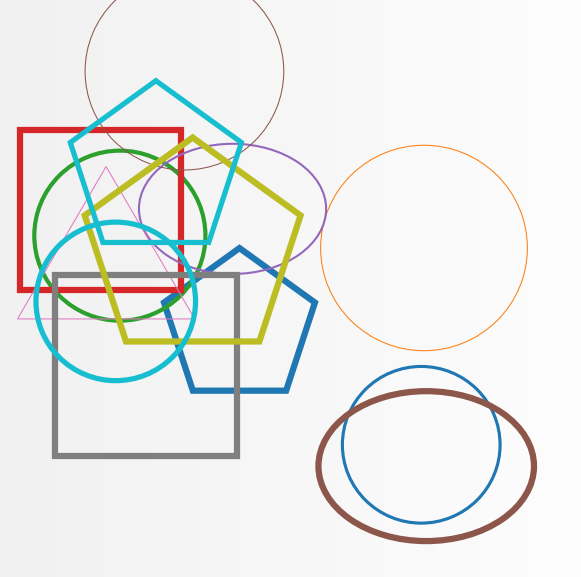[{"shape": "pentagon", "thickness": 3, "radius": 0.68, "center": [0.412, 0.433]}, {"shape": "circle", "thickness": 1.5, "radius": 0.68, "center": [0.725, 0.229]}, {"shape": "circle", "thickness": 0.5, "radius": 0.89, "center": [0.729, 0.57]}, {"shape": "circle", "thickness": 2, "radius": 0.74, "center": [0.206, 0.591]}, {"shape": "square", "thickness": 3, "radius": 0.69, "center": [0.173, 0.635]}, {"shape": "oval", "thickness": 1, "radius": 0.81, "center": [0.4, 0.637]}, {"shape": "circle", "thickness": 0.5, "radius": 0.85, "center": [0.317, 0.876]}, {"shape": "oval", "thickness": 3, "radius": 0.93, "center": [0.733, 0.192]}, {"shape": "triangle", "thickness": 0.5, "radius": 0.88, "center": [0.183, 0.535]}, {"shape": "square", "thickness": 3, "radius": 0.78, "center": [0.251, 0.367]}, {"shape": "pentagon", "thickness": 3, "radius": 0.98, "center": [0.331, 0.566]}, {"shape": "circle", "thickness": 2.5, "radius": 0.69, "center": [0.199, 0.477]}, {"shape": "pentagon", "thickness": 2.5, "radius": 0.77, "center": [0.268, 0.705]}]